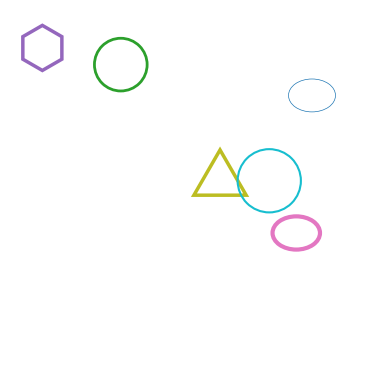[{"shape": "oval", "thickness": 0.5, "radius": 0.31, "center": [0.81, 0.752]}, {"shape": "circle", "thickness": 2, "radius": 0.34, "center": [0.314, 0.832]}, {"shape": "hexagon", "thickness": 2.5, "radius": 0.29, "center": [0.11, 0.876]}, {"shape": "oval", "thickness": 3, "radius": 0.31, "center": [0.77, 0.395]}, {"shape": "triangle", "thickness": 2.5, "radius": 0.39, "center": [0.572, 0.532]}, {"shape": "circle", "thickness": 1.5, "radius": 0.41, "center": [0.699, 0.53]}]